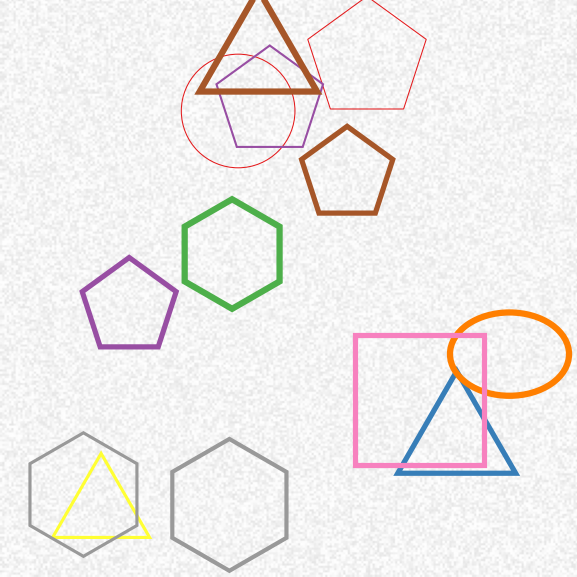[{"shape": "circle", "thickness": 0.5, "radius": 0.49, "center": [0.412, 0.807]}, {"shape": "pentagon", "thickness": 0.5, "radius": 0.54, "center": [0.635, 0.898]}, {"shape": "triangle", "thickness": 2.5, "radius": 0.59, "center": [0.791, 0.239]}, {"shape": "hexagon", "thickness": 3, "radius": 0.47, "center": [0.402, 0.559]}, {"shape": "pentagon", "thickness": 2.5, "radius": 0.43, "center": [0.224, 0.468]}, {"shape": "pentagon", "thickness": 1, "radius": 0.49, "center": [0.467, 0.823]}, {"shape": "oval", "thickness": 3, "radius": 0.52, "center": [0.882, 0.386]}, {"shape": "triangle", "thickness": 1.5, "radius": 0.48, "center": [0.175, 0.117]}, {"shape": "triangle", "thickness": 3, "radius": 0.59, "center": [0.447, 0.899]}, {"shape": "pentagon", "thickness": 2.5, "radius": 0.42, "center": [0.601, 0.697]}, {"shape": "square", "thickness": 2.5, "radius": 0.56, "center": [0.726, 0.306]}, {"shape": "hexagon", "thickness": 1.5, "radius": 0.53, "center": [0.144, 0.143]}, {"shape": "hexagon", "thickness": 2, "radius": 0.57, "center": [0.397, 0.125]}]